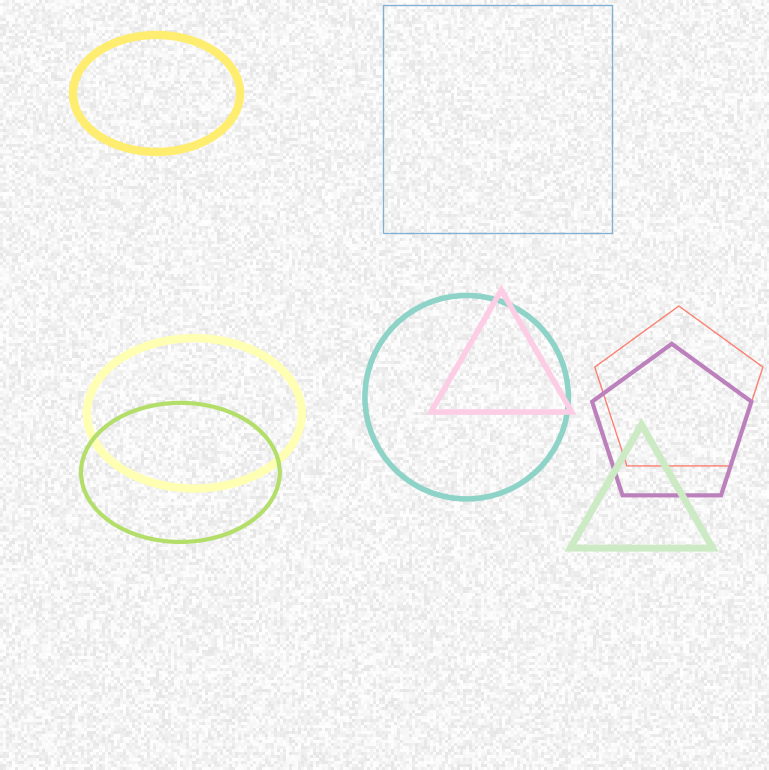[{"shape": "circle", "thickness": 2, "radius": 0.66, "center": [0.606, 0.484]}, {"shape": "oval", "thickness": 3, "radius": 0.7, "center": [0.252, 0.463]}, {"shape": "pentagon", "thickness": 0.5, "radius": 0.57, "center": [0.882, 0.488]}, {"shape": "square", "thickness": 0.5, "radius": 0.74, "center": [0.646, 0.846]}, {"shape": "oval", "thickness": 1.5, "radius": 0.65, "center": [0.234, 0.387]}, {"shape": "triangle", "thickness": 2, "radius": 0.53, "center": [0.651, 0.518]}, {"shape": "pentagon", "thickness": 1.5, "radius": 0.54, "center": [0.872, 0.445]}, {"shape": "triangle", "thickness": 2.5, "radius": 0.53, "center": [0.833, 0.342]}, {"shape": "oval", "thickness": 3, "radius": 0.54, "center": [0.203, 0.879]}]